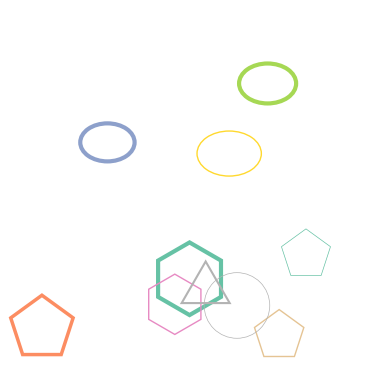[{"shape": "hexagon", "thickness": 3, "radius": 0.47, "center": [0.492, 0.276]}, {"shape": "pentagon", "thickness": 0.5, "radius": 0.33, "center": [0.795, 0.339]}, {"shape": "pentagon", "thickness": 2.5, "radius": 0.43, "center": [0.109, 0.148]}, {"shape": "oval", "thickness": 3, "radius": 0.35, "center": [0.279, 0.63]}, {"shape": "hexagon", "thickness": 1, "radius": 0.39, "center": [0.454, 0.21]}, {"shape": "oval", "thickness": 3, "radius": 0.37, "center": [0.695, 0.783]}, {"shape": "oval", "thickness": 1, "radius": 0.42, "center": [0.595, 0.601]}, {"shape": "pentagon", "thickness": 1, "radius": 0.34, "center": [0.725, 0.129]}, {"shape": "circle", "thickness": 0.5, "radius": 0.43, "center": [0.615, 0.207]}, {"shape": "triangle", "thickness": 1.5, "radius": 0.36, "center": [0.534, 0.249]}]